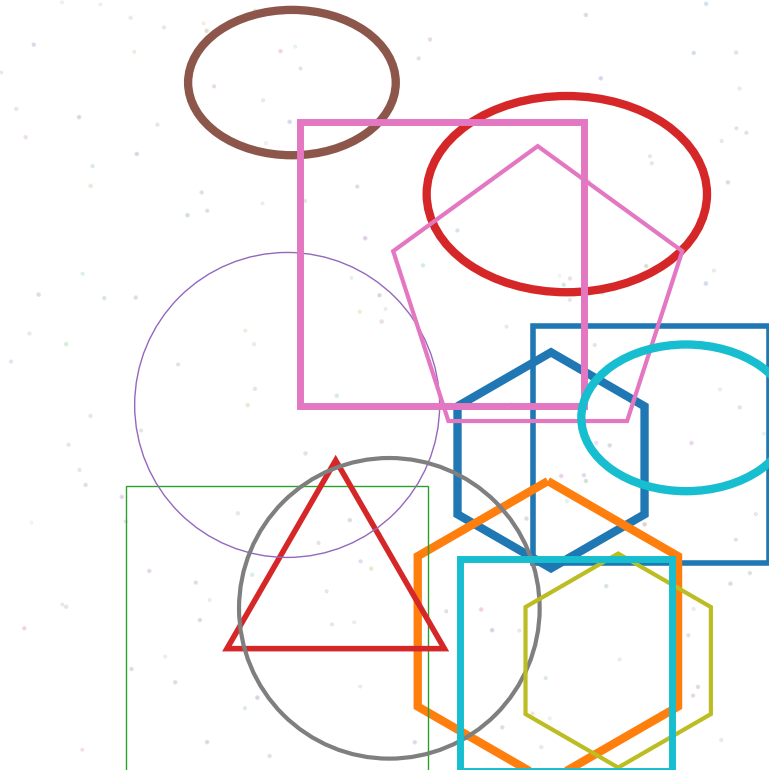[{"shape": "hexagon", "thickness": 3, "radius": 0.7, "center": [0.716, 0.402]}, {"shape": "square", "thickness": 2, "radius": 0.77, "center": [0.845, 0.423]}, {"shape": "hexagon", "thickness": 3, "radius": 0.98, "center": [0.712, 0.18]}, {"shape": "square", "thickness": 0.5, "radius": 0.98, "center": [0.36, 0.172]}, {"shape": "triangle", "thickness": 2, "radius": 0.82, "center": [0.436, 0.239]}, {"shape": "oval", "thickness": 3, "radius": 0.91, "center": [0.736, 0.748]}, {"shape": "circle", "thickness": 0.5, "radius": 0.99, "center": [0.373, 0.474]}, {"shape": "oval", "thickness": 3, "radius": 0.67, "center": [0.379, 0.893]}, {"shape": "pentagon", "thickness": 1.5, "radius": 0.99, "center": [0.698, 0.613]}, {"shape": "square", "thickness": 2.5, "radius": 0.92, "center": [0.574, 0.658]}, {"shape": "circle", "thickness": 1.5, "radius": 0.98, "center": [0.506, 0.21]}, {"shape": "hexagon", "thickness": 1.5, "radius": 0.69, "center": [0.803, 0.142]}, {"shape": "square", "thickness": 2.5, "radius": 0.69, "center": [0.735, 0.136]}, {"shape": "oval", "thickness": 3, "radius": 0.68, "center": [0.891, 0.457]}]